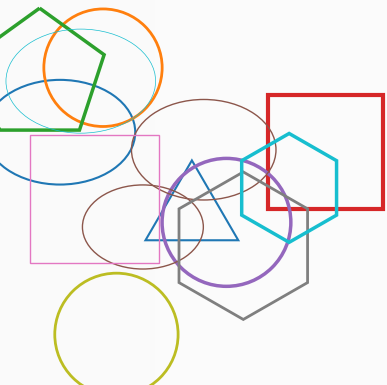[{"shape": "triangle", "thickness": 1.5, "radius": 0.69, "center": [0.495, 0.445]}, {"shape": "oval", "thickness": 1.5, "radius": 0.97, "center": [0.155, 0.657]}, {"shape": "circle", "thickness": 2, "radius": 0.76, "center": [0.266, 0.824]}, {"shape": "pentagon", "thickness": 2.5, "radius": 0.88, "center": [0.102, 0.804]}, {"shape": "square", "thickness": 3, "radius": 0.74, "center": [0.839, 0.606]}, {"shape": "circle", "thickness": 2.5, "radius": 0.83, "center": [0.584, 0.422]}, {"shape": "oval", "thickness": 1, "radius": 0.78, "center": [0.369, 0.41]}, {"shape": "oval", "thickness": 1, "radius": 0.93, "center": [0.526, 0.611]}, {"shape": "square", "thickness": 1, "radius": 0.83, "center": [0.244, 0.484]}, {"shape": "hexagon", "thickness": 2, "radius": 0.96, "center": [0.628, 0.362]}, {"shape": "circle", "thickness": 2, "radius": 0.8, "center": [0.3, 0.131]}, {"shape": "oval", "thickness": 0.5, "radius": 0.97, "center": [0.208, 0.789]}, {"shape": "hexagon", "thickness": 2.5, "radius": 0.71, "center": [0.746, 0.512]}]